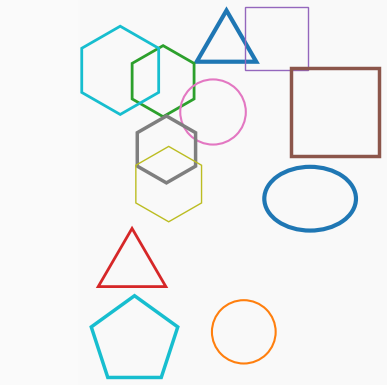[{"shape": "oval", "thickness": 3, "radius": 0.59, "center": [0.8, 0.484]}, {"shape": "triangle", "thickness": 3, "radius": 0.44, "center": [0.584, 0.884]}, {"shape": "circle", "thickness": 1.5, "radius": 0.41, "center": [0.629, 0.138]}, {"shape": "hexagon", "thickness": 2, "radius": 0.46, "center": [0.421, 0.789]}, {"shape": "triangle", "thickness": 2, "radius": 0.5, "center": [0.341, 0.306]}, {"shape": "square", "thickness": 1, "radius": 0.41, "center": [0.714, 0.899]}, {"shape": "square", "thickness": 2.5, "radius": 0.57, "center": [0.864, 0.709]}, {"shape": "circle", "thickness": 1.5, "radius": 0.42, "center": [0.55, 0.709]}, {"shape": "hexagon", "thickness": 2.5, "radius": 0.43, "center": [0.429, 0.612]}, {"shape": "hexagon", "thickness": 1, "radius": 0.49, "center": [0.435, 0.522]}, {"shape": "pentagon", "thickness": 2.5, "radius": 0.59, "center": [0.347, 0.115]}, {"shape": "hexagon", "thickness": 2, "radius": 0.57, "center": [0.31, 0.817]}]